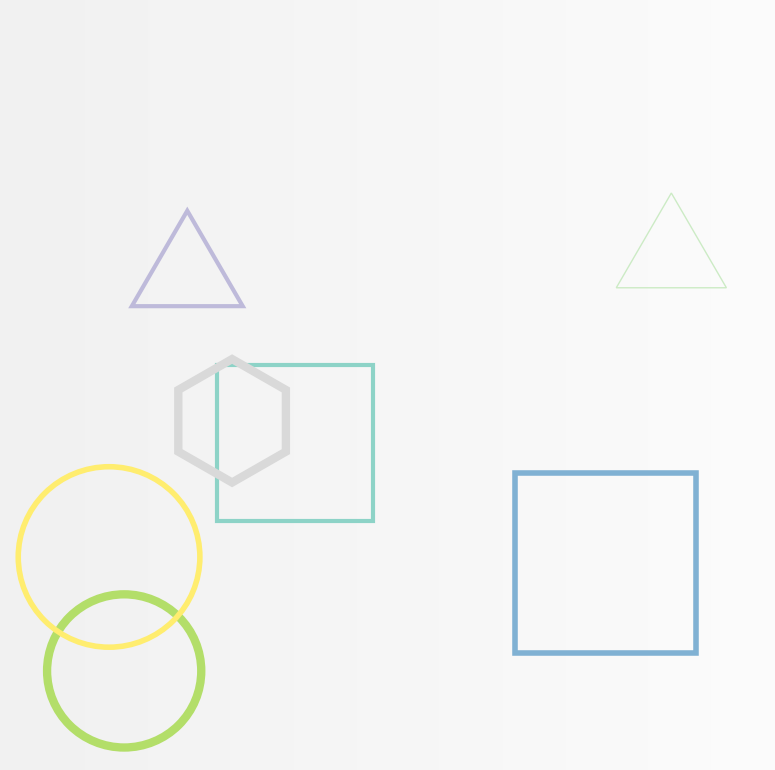[{"shape": "square", "thickness": 1.5, "radius": 0.5, "center": [0.38, 0.425]}, {"shape": "triangle", "thickness": 1.5, "radius": 0.41, "center": [0.242, 0.644]}, {"shape": "square", "thickness": 2, "radius": 0.58, "center": [0.782, 0.269]}, {"shape": "circle", "thickness": 3, "radius": 0.5, "center": [0.16, 0.129]}, {"shape": "hexagon", "thickness": 3, "radius": 0.4, "center": [0.299, 0.454]}, {"shape": "triangle", "thickness": 0.5, "radius": 0.41, "center": [0.866, 0.667]}, {"shape": "circle", "thickness": 2, "radius": 0.59, "center": [0.141, 0.277]}]